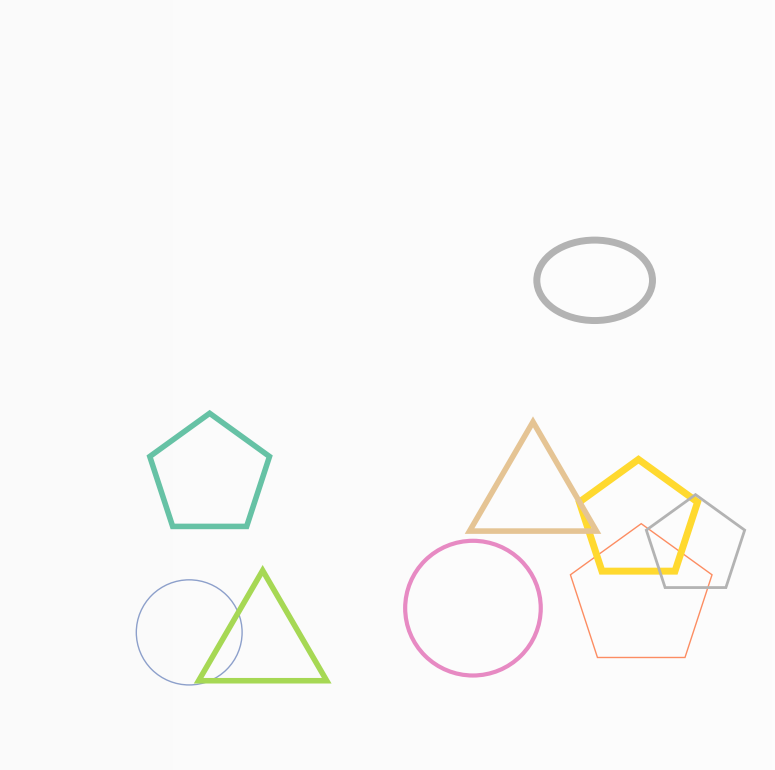[{"shape": "pentagon", "thickness": 2, "radius": 0.41, "center": [0.271, 0.382]}, {"shape": "pentagon", "thickness": 0.5, "radius": 0.48, "center": [0.827, 0.224]}, {"shape": "circle", "thickness": 0.5, "radius": 0.34, "center": [0.244, 0.179]}, {"shape": "circle", "thickness": 1.5, "radius": 0.44, "center": [0.61, 0.21]}, {"shape": "triangle", "thickness": 2, "radius": 0.48, "center": [0.339, 0.164]}, {"shape": "pentagon", "thickness": 2.5, "radius": 0.4, "center": [0.824, 0.323]}, {"shape": "triangle", "thickness": 2, "radius": 0.47, "center": [0.688, 0.358]}, {"shape": "oval", "thickness": 2.5, "radius": 0.37, "center": [0.767, 0.636]}, {"shape": "pentagon", "thickness": 1, "radius": 0.33, "center": [0.897, 0.291]}]